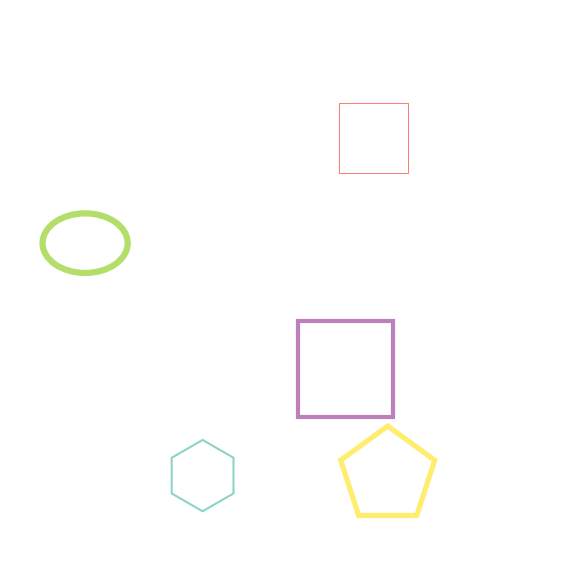[{"shape": "hexagon", "thickness": 1, "radius": 0.31, "center": [0.351, 0.176]}, {"shape": "square", "thickness": 0.5, "radius": 0.3, "center": [0.647, 0.76]}, {"shape": "oval", "thickness": 3, "radius": 0.37, "center": [0.147, 0.578]}, {"shape": "square", "thickness": 2, "radius": 0.41, "center": [0.598, 0.36]}, {"shape": "pentagon", "thickness": 2.5, "radius": 0.43, "center": [0.671, 0.176]}]